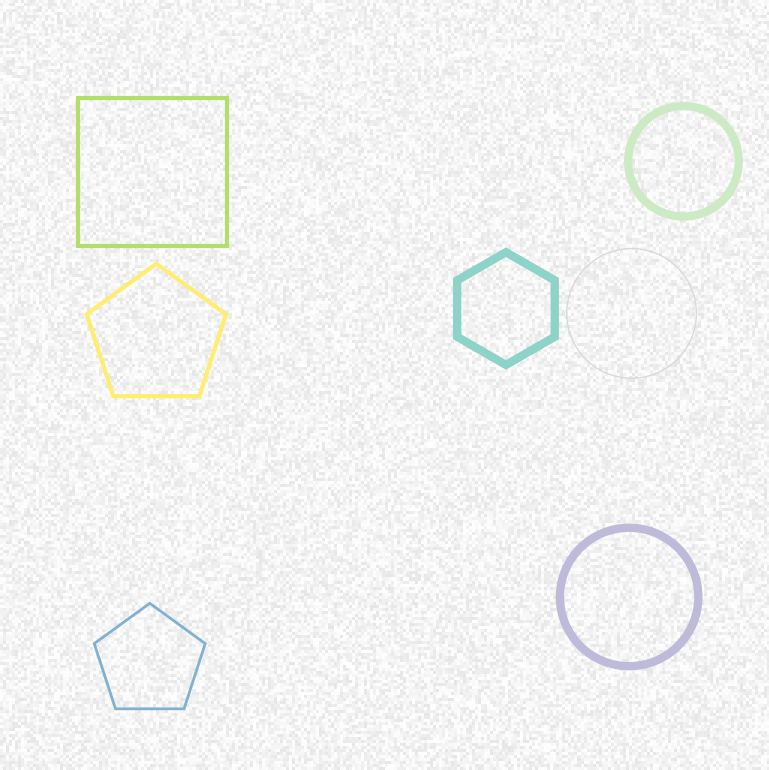[{"shape": "hexagon", "thickness": 3, "radius": 0.37, "center": [0.657, 0.599]}, {"shape": "circle", "thickness": 3, "radius": 0.45, "center": [0.817, 0.225]}, {"shape": "pentagon", "thickness": 1, "radius": 0.38, "center": [0.194, 0.141]}, {"shape": "square", "thickness": 1.5, "radius": 0.48, "center": [0.198, 0.776]}, {"shape": "circle", "thickness": 0.5, "radius": 0.42, "center": [0.82, 0.593]}, {"shape": "circle", "thickness": 3, "radius": 0.36, "center": [0.888, 0.791]}, {"shape": "pentagon", "thickness": 1.5, "radius": 0.48, "center": [0.203, 0.562]}]